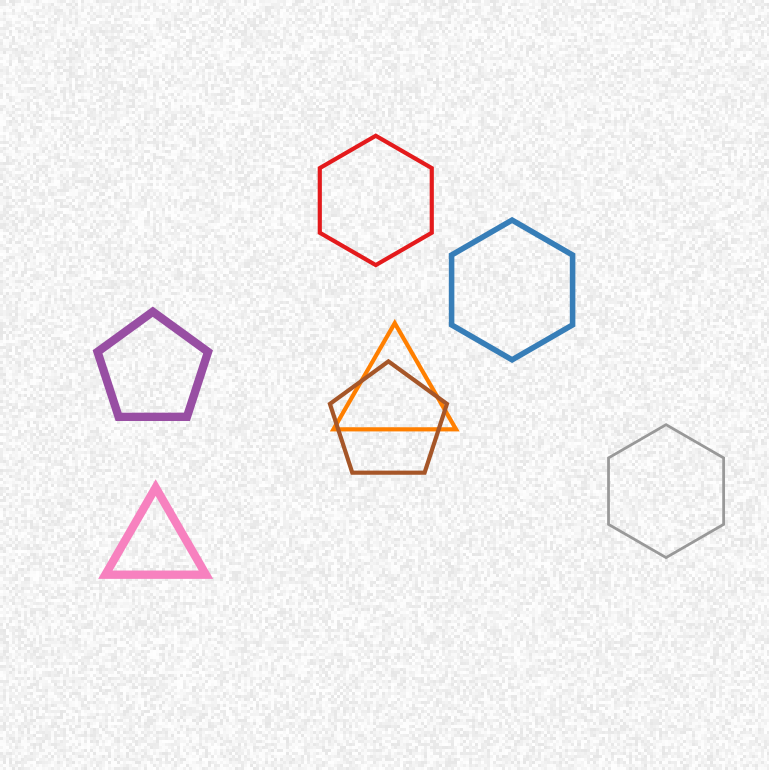[{"shape": "hexagon", "thickness": 1.5, "radius": 0.42, "center": [0.488, 0.74]}, {"shape": "hexagon", "thickness": 2, "radius": 0.45, "center": [0.665, 0.623]}, {"shape": "pentagon", "thickness": 3, "radius": 0.38, "center": [0.198, 0.52]}, {"shape": "triangle", "thickness": 1.5, "radius": 0.46, "center": [0.513, 0.488]}, {"shape": "pentagon", "thickness": 1.5, "radius": 0.4, "center": [0.504, 0.451]}, {"shape": "triangle", "thickness": 3, "radius": 0.38, "center": [0.202, 0.291]}, {"shape": "hexagon", "thickness": 1, "radius": 0.43, "center": [0.865, 0.362]}]